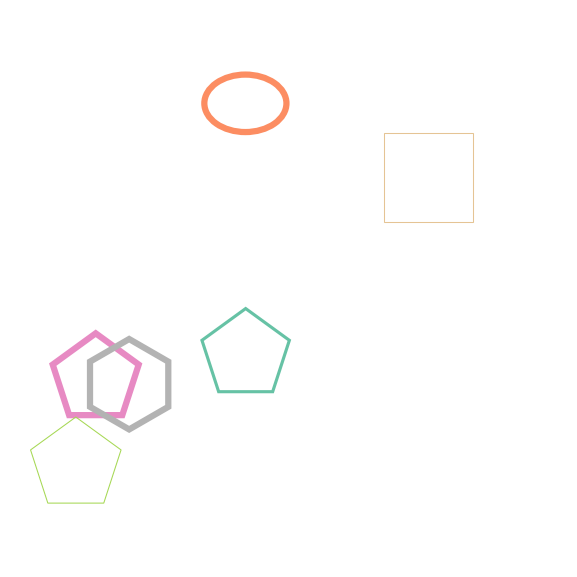[{"shape": "pentagon", "thickness": 1.5, "radius": 0.4, "center": [0.425, 0.385]}, {"shape": "oval", "thickness": 3, "radius": 0.36, "center": [0.425, 0.82]}, {"shape": "pentagon", "thickness": 3, "radius": 0.39, "center": [0.166, 0.344]}, {"shape": "pentagon", "thickness": 0.5, "radius": 0.41, "center": [0.131, 0.195]}, {"shape": "square", "thickness": 0.5, "radius": 0.39, "center": [0.742, 0.692]}, {"shape": "hexagon", "thickness": 3, "radius": 0.39, "center": [0.224, 0.334]}]